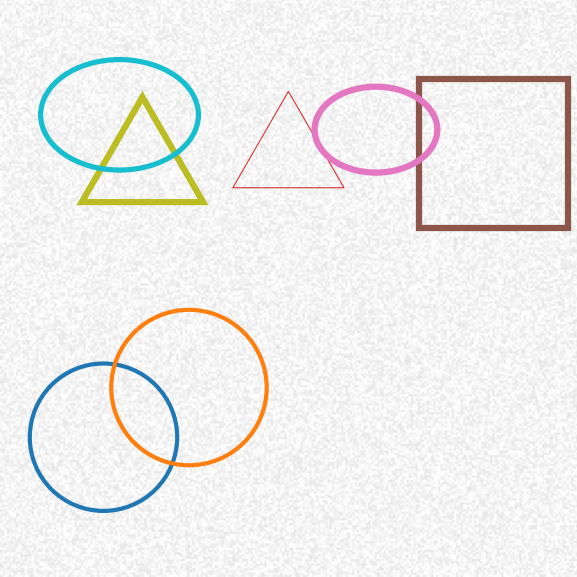[{"shape": "circle", "thickness": 2, "radius": 0.64, "center": [0.179, 0.242]}, {"shape": "circle", "thickness": 2, "radius": 0.67, "center": [0.327, 0.328]}, {"shape": "triangle", "thickness": 0.5, "radius": 0.56, "center": [0.499, 0.73]}, {"shape": "square", "thickness": 3, "radius": 0.65, "center": [0.855, 0.733]}, {"shape": "oval", "thickness": 3, "radius": 0.53, "center": [0.651, 0.775]}, {"shape": "triangle", "thickness": 3, "radius": 0.61, "center": [0.247, 0.71]}, {"shape": "oval", "thickness": 2.5, "radius": 0.68, "center": [0.207, 0.8]}]